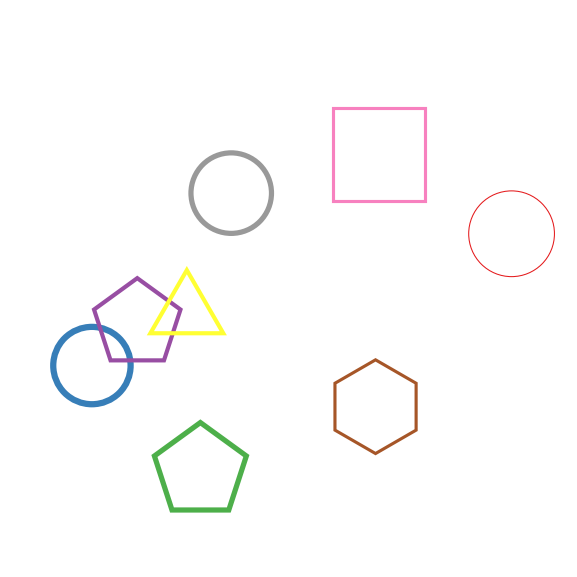[{"shape": "circle", "thickness": 0.5, "radius": 0.37, "center": [0.886, 0.594]}, {"shape": "circle", "thickness": 3, "radius": 0.33, "center": [0.159, 0.366]}, {"shape": "pentagon", "thickness": 2.5, "radius": 0.42, "center": [0.347, 0.184]}, {"shape": "pentagon", "thickness": 2, "radius": 0.39, "center": [0.238, 0.439]}, {"shape": "triangle", "thickness": 2, "radius": 0.36, "center": [0.324, 0.459]}, {"shape": "hexagon", "thickness": 1.5, "radius": 0.41, "center": [0.65, 0.295]}, {"shape": "square", "thickness": 1.5, "radius": 0.4, "center": [0.657, 0.731]}, {"shape": "circle", "thickness": 2.5, "radius": 0.35, "center": [0.4, 0.665]}]